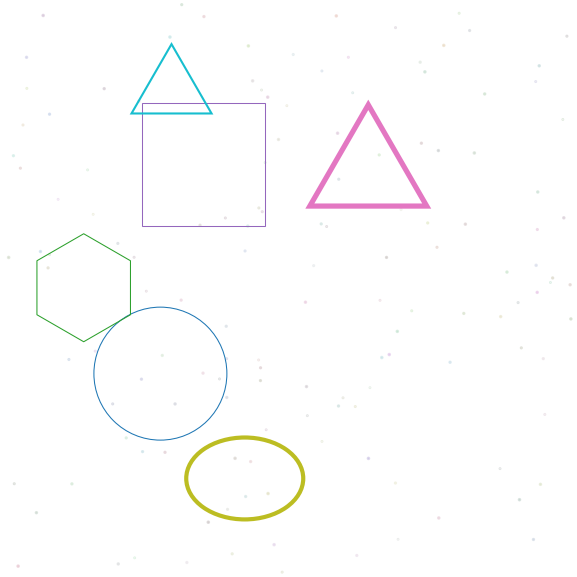[{"shape": "circle", "thickness": 0.5, "radius": 0.58, "center": [0.278, 0.352]}, {"shape": "hexagon", "thickness": 0.5, "radius": 0.47, "center": [0.145, 0.501]}, {"shape": "square", "thickness": 0.5, "radius": 0.53, "center": [0.352, 0.714]}, {"shape": "triangle", "thickness": 2.5, "radius": 0.58, "center": [0.638, 0.701]}, {"shape": "oval", "thickness": 2, "radius": 0.51, "center": [0.424, 0.171]}, {"shape": "triangle", "thickness": 1, "radius": 0.4, "center": [0.297, 0.843]}]